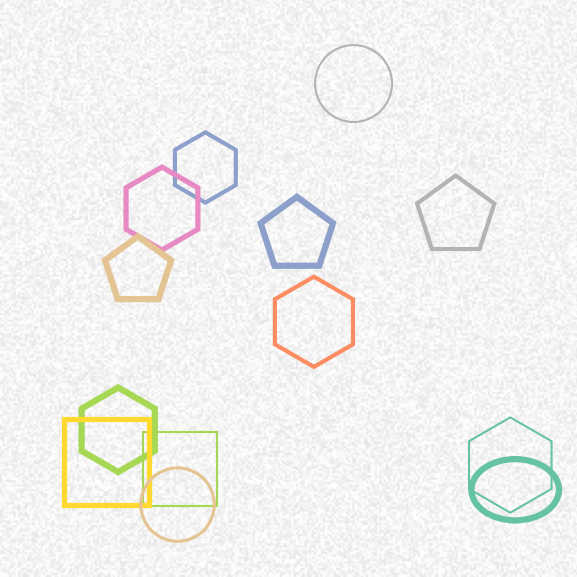[{"shape": "oval", "thickness": 3, "radius": 0.38, "center": [0.892, 0.151]}, {"shape": "hexagon", "thickness": 1, "radius": 0.41, "center": [0.884, 0.194]}, {"shape": "hexagon", "thickness": 2, "radius": 0.39, "center": [0.544, 0.442]}, {"shape": "pentagon", "thickness": 3, "radius": 0.33, "center": [0.514, 0.592]}, {"shape": "hexagon", "thickness": 2, "radius": 0.3, "center": [0.356, 0.709]}, {"shape": "hexagon", "thickness": 2.5, "radius": 0.36, "center": [0.28, 0.638]}, {"shape": "square", "thickness": 1, "radius": 0.32, "center": [0.312, 0.188]}, {"shape": "hexagon", "thickness": 3, "radius": 0.37, "center": [0.205, 0.255]}, {"shape": "square", "thickness": 2.5, "radius": 0.37, "center": [0.184, 0.199]}, {"shape": "circle", "thickness": 1.5, "radius": 0.32, "center": [0.307, 0.125]}, {"shape": "pentagon", "thickness": 3, "radius": 0.3, "center": [0.239, 0.53]}, {"shape": "circle", "thickness": 1, "radius": 0.33, "center": [0.612, 0.854]}, {"shape": "pentagon", "thickness": 2, "radius": 0.35, "center": [0.789, 0.625]}]